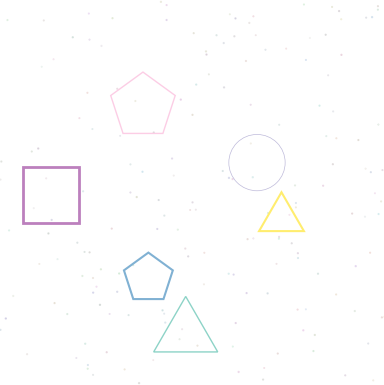[{"shape": "triangle", "thickness": 1, "radius": 0.48, "center": [0.482, 0.134]}, {"shape": "circle", "thickness": 0.5, "radius": 0.37, "center": [0.668, 0.578]}, {"shape": "pentagon", "thickness": 1.5, "radius": 0.33, "center": [0.385, 0.277]}, {"shape": "pentagon", "thickness": 1, "radius": 0.44, "center": [0.371, 0.725]}, {"shape": "square", "thickness": 2, "radius": 0.36, "center": [0.133, 0.494]}, {"shape": "triangle", "thickness": 1.5, "radius": 0.34, "center": [0.731, 0.433]}]